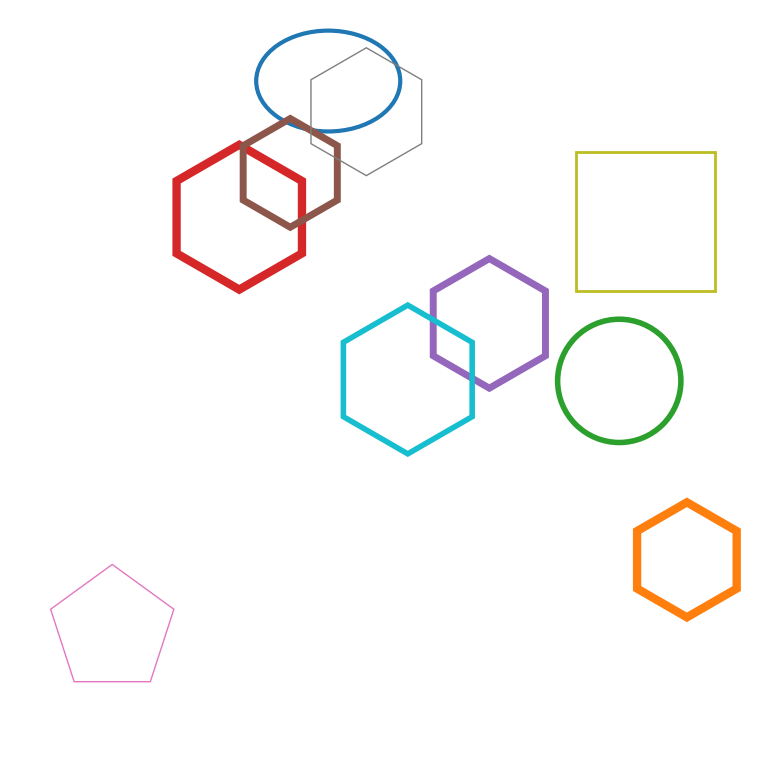[{"shape": "oval", "thickness": 1.5, "radius": 0.47, "center": [0.426, 0.895]}, {"shape": "hexagon", "thickness": 3, "radius": 0.37, "center": [0.892, 0.273]}, {"shape": "circle", "thickness": 2, "radius": 0.4, "center": [0.804, 0.505]}, {"shape": "hexagon", "thickness": 3, "radius": 0.47, "center": [0.311, 0.718]}, {"shape": "hexagon", "thickness": 2.5, "radius": 0.42, "center": [0.636, 0.58]}, {"shape": "hexagon", "thickness": 2.5, "radius": 0.35, "center": [0.377, 0.775]}, {"shape": "pentagon", "thickness": 0.5, "radius": 0.42, "center": [0.146, 0.183]}, {"shape": "hexagon", "thickness": 0.5, "radius": 0.42, "center": [0.476, 0.855]}, {"shape": "square", "thickness": 1, "radius": 0.45, "center": [0.838, 0.713]}, {"shape": "hexagon", "thickness": 2, "radius": 0.48, "center": [0.53, 0.507]}]